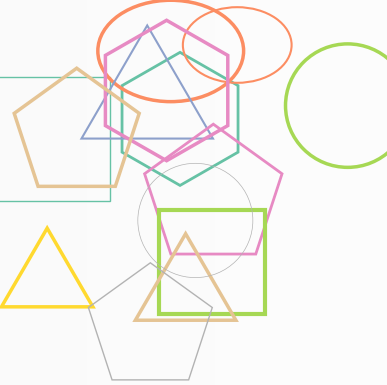[{"shape": "square", "thickness": 1, "radius": 0.8, "center": [0.122, 0.639]}, {"shape": "hexagon", "thickness": 2, "radius": 0.86, "center": [0.465, 0.691]}, {"shape": "oval", "thickness": 2.5, "radius": 0.94, "center": [0.441, 0.868]}, {"shape": "oval", "thickness": 1.5, "radius": 0.7, "center": [0.612, 0.883]}, {"shape": "triangle", "thickness": 1.5, "radius": 0.98, "center": [0.38, 0.738]}, {"shape": "pentagon", "thickness": 2, "radius": 0.93, "center": [0.55, 0.491]}, {"shape": "hexagon", "thickness": 2.5, "radius": 0.91, "center": [0.43, 0.765]}, {"shape": "circle", "thickness": 2.5, "radius": 0.8, "center": [0.897, 0.726]}, {"shape": "square", "thickness": 3, "radius": 0.68, "center": [0.547, 0.319]}, {"shape": "triangle", "thickness": 2.5, "radius": 0.68, "center": [0.122, 0.271]}, {"shape": "pentagon", "thickness": 2.5, "radius": 0.85, "center": [0.198, 0.653]}, {"shape": "triangle", "thickness": 2.5, "radius": 0.75, "center": [0.479, 0.243]}, {"shape": "circle", "thickness": 0.5, "radius": 0.74, "center": [0.504, 0.427]}, {"shape": "pentagon", "thickness": 1, "radius": 0.84, "center": [0.388, 0.149]}]